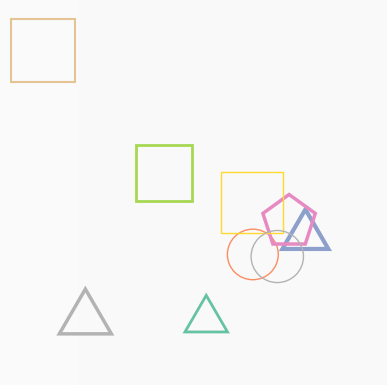[{"shape": "triangle", "thickness": 2, "radius": 0.32, "center": [0.532, 0.169]}, {"shape": "circle", "thickness": 1, "radius": 0.33, "center": [0.652, 0.339]}, {"shape": "triangle", "thickness": 3, "radius": 0.34, "center": [0.788, 0.388]}, {"shape": "pentagon", "thickness": 2.5, "radius": 0.36, "center": [0.746, 0.424]}, {"shape": "square", "thickness": 2, "radius": 0.36, "center": [0.423, 0.551]}, {"shape": "square", "thickness": 1, "radius": 0.39, "center": [0.65, 0.473]}, {"shape": "square", "thickness": 1.5, "radius": 0.41, "center": [0.11, 0.869]}, {"shape": "circle", "thickness": 1, "radius": 0.34, "center": [0.716, 0.334]}, {"shape": "triangle", "thickness": 2.5, "radius": 0.39, "center": [0.22, 0.172]}]